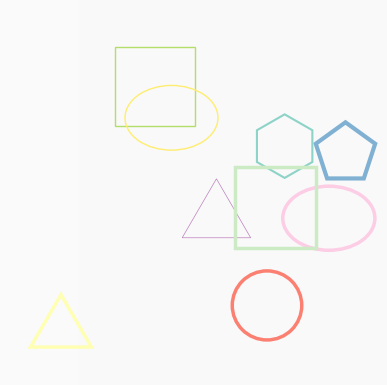[{"shape": "hexagon", "thickness": 1.5, "radius": 0.41, "center": [0.735, 0.62]}, {"shape": "triangle", "thickness": 2.5, "radius": 0.45, "center": [0.157, 0.144]}, {"shape": "circle", "thickness": 2.5, "radius": 0.45, "center": [0.689, 0.207]}, {"shape": "pentagon", "thickness": 3, "radius": 0.4, "center": [0.892, 0.602]}, {"shape": "square", "thickness": 1, "radius": 0.51, "center": [0.4, 0.775]}, {"shape": "oval", "thickness": 2.5, "radius": 0.59, "center": [0.849, 0.433]}, {"shape": "triangle", "thickness": 0.5, "radius": 0.51, "center": [0.559, 0.433]}, {"shape": "square", "thickness": 2.5, "radius": 0.52, "center": [0.71, 0.461]}, {"shape": "oval", "thickness": 1, "radius": 0.6, "center": [0.443, 0.694]}]